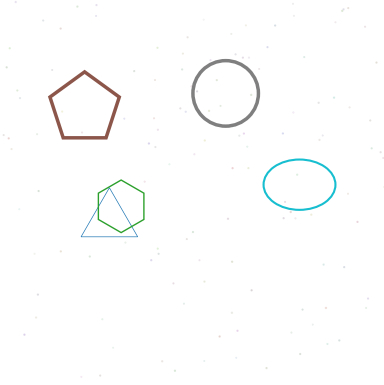[{"shape": "triangle", "thickness": 0.5, "radius": 0.42, "center": [0.284, 0.427]}, {"shape": "hexagon", "thickness": 1, "radius": 0.34, "center": [0.315, 0.464]}, {"shape": "pentagon", "thickness": 2.5, "radius": 0.47, "center": [0.22, 0.719]}, {"shape": "circle", "thickness": 2.5, "radius": 0.43, "center": [0.586, 0.757]}, {"shape": "oval", "thickness": 1.5, "radius": 0.47, "center": [0.778, 0.52]}]